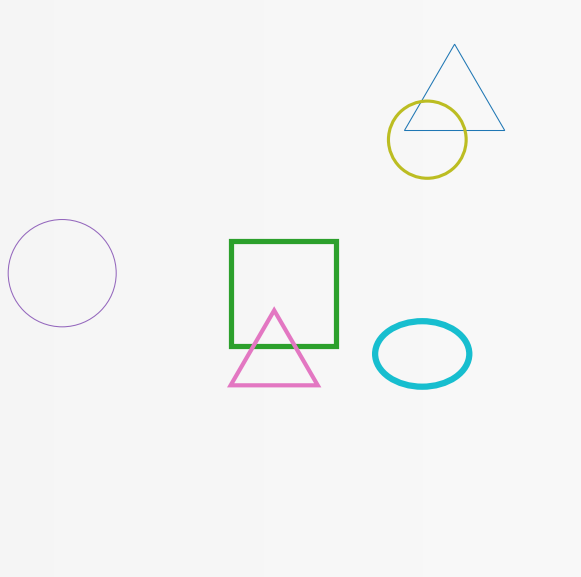[{"shape": "triangle", "thickness": 0.5, "radius": 0.5, "center": [0.782, 0.823]}, {"shape": "square", "thickness": 2.5, "radius": 0.45, "center": [0.488, 0.491]}, {"shape": "circle", "thickness": 0.5, "radius": 0.46, "center": [0.107, 0.526]}, {"shape": "triangle", "thickness": 2, "radius": 0.43, "center": [0.472, 0.375]}, {"shape": "circle", "thickness": 1.5, "radius": 0.33, "center": [0.735, 0.757]}, {"shape": "oval", "thickness": 3, "radius": 0.41, "center": [0.726, 0.386]}]